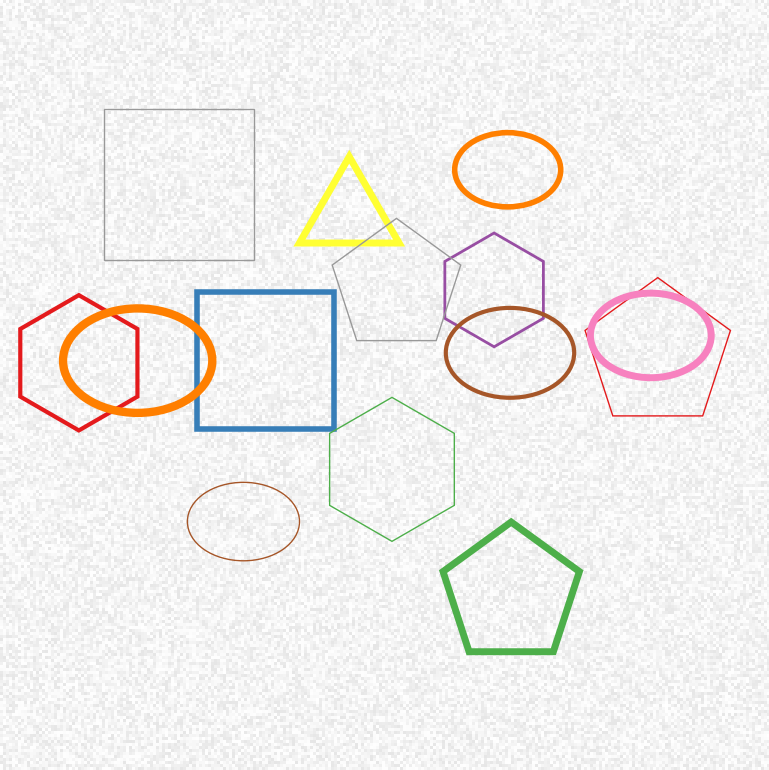[{"shape": "pentagon", "thickness": 0.5, "radius": 0.5, "center": [0.854, 0.54]}, {"shape": "hexagon", "thickness": 1.5, "radius": 0.44, "center": [0.102, 0.529]}, {"shape": "square", "thickness": 2, "radius": 0.44, "center": [0.345, 0.532]}, {"shape": "pentagon", "thickness": 2.5, "radius": 0.47, "center": [0.664, 0.229]}, {"shape": "hexagon", "thickness": 0.5, "radius": 0.47, "center": [0.509, 0.39]}, {"shape": "hexagon", "thickness": 1, "radius": 0.37, "center": [0.642, 0.624]}, {"shape": "oval", "thickness": 3, "radius": 0.48, "center": [0.179, 0.532]}, {"shape": "oval", "thickness": 2, "radius": 0.34, "center": [0.659, 0.78]}, {"shape": "triangle", "thickness": 2.5, "radius": 0.37, "center": [0.454, 0.722]}, {"shape": "oval", "thickness": 1.5, "radius": 0.42, "center": [0.662, 0.542]}, {"shape": "oval", "thickness": 0.5, "radius": 0.36, "center": [0.316, 0.323]}, {"shape": "oval", "thickness": 2.5, "radius": 0.39, "center": [0.845, 0.564]}, {"shape": "pentagon", "thickness": 0.5, "radius": 0.44, "center": [0.515, 0.629]}, {"shape": "square", "thickness": 0.5, "radius": 0.49, "center": [0.232, 0.76]}]